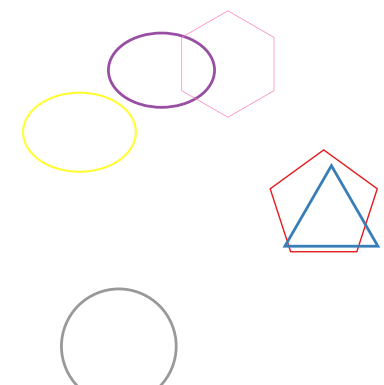[{"shape": "pentagon", "thickness": 1, "radius": 0.73, "center": [0.841, 0.464]}, {"shape": "triangle", "thickness": 2, "radius": 0.7, "center": [0.861, 0.43]}, {"shape": "oval", "thickness": 2, "radius": 0.69, "center": [0.419, 0.818]}, {"shape": "oval", "thickness": 1.5, "radius": 0.73, "center": [0.206, 0.657]}, {"shape": "hexagon", "thickness": 0.5, "radius": 0.69, "center": [0.592, 0.834]}, {"shape": "circle", "thickness": 2, "radius": 0.75, "center": [0.309, 0.101]}]